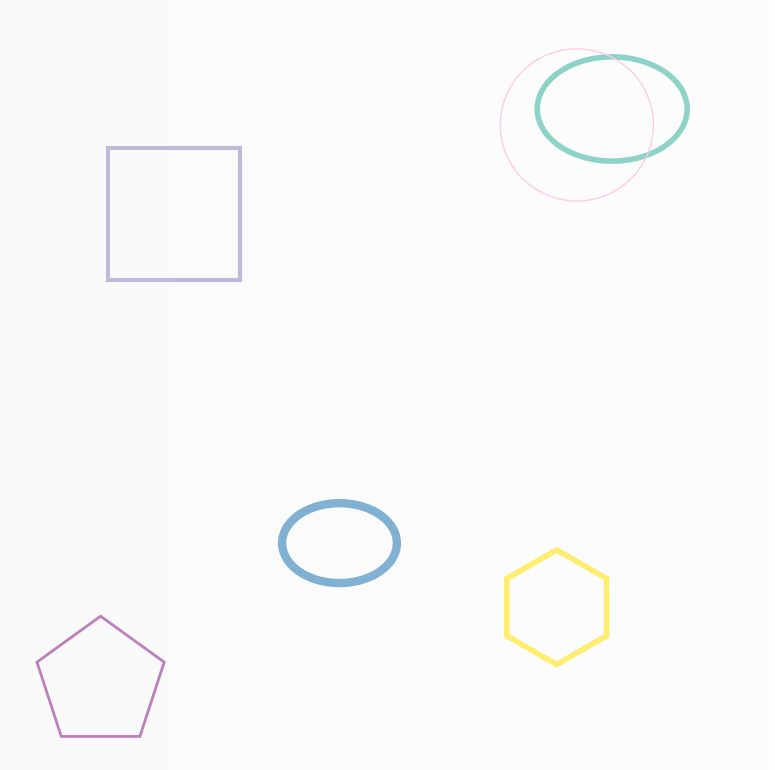[{"shape": "oval", "thickness": 2, "radius": 0.48, "center": [0.79, 0.858]}, {"shape": "square", "thickness": 1.5, "radius": 0.43, "center": [0.225, 0.723]}, {"shape": "oval", "thickness": 3, "radius": 0.37, "center": [0.438, 0.295]}, {"shape": "circle", "thickness": 0.5, "radius": 0.49, "center": [0.744, 0.838]}, {"shape": "pentagon", "thickness": 1, "radius": 0.43, "center": [0.13, 0.113]}, {"shape": "hexagon", "thickness": 2, "radius": 0.37, "center": [0.718, 0.211]}]